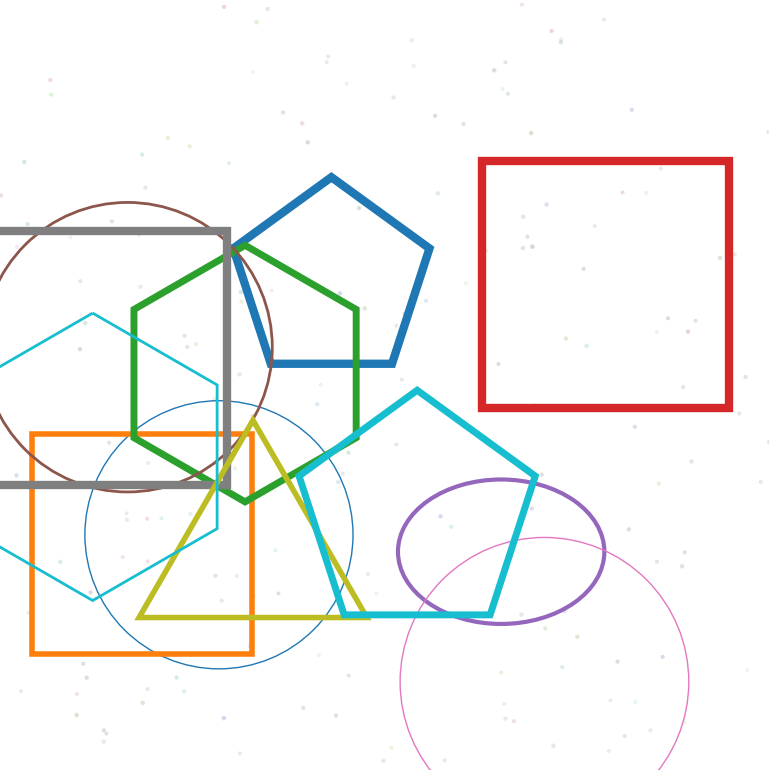[{"shape": "circle", "thickness": 0.5, "radius": 0.87, "center": [0.284, 0.305]}, {"shape": "pentagon", "thickness": 3, "radius": 0.67, "center": [0.43, 0.636]}, {"shape": "square", "thickness": 2, "radius": 0.72, "center": [0.185, 0.294]}, {"shape": "hexagon", "thickness": 2.5, "radius": 0.83, "center": [0.318, 0.515]}, {"shape": "square", "thickness": 3, "radius": 0.8, "center": [0.786, 0.631]}, {"shape": "oval", "thickness": 1.5, "radius": 0.67, "center": [0.651, 0.283]}, {"shape": "circle", "thickness": 1, "radius": 0.94, "center": [0.166, 0.549]}, {"shape": "circle", "thickness": 0.5, "radius": 0.94, "center": [0.707, 0.115]}, {"shape": "square", "thickness": 3, "radius": 0.82, "center": [0.13, 0.535]}, {"shape": "triangle", "thickness": 2, "radius": 0.85, "center": [0.329, 0.283]}, {"shape": "hexagon", "thickness": 1, "radius": 0.93, "center": [0.12, 0.407]}, {"shape": "pentagon", "thickness": 2.5, "radius": 0.81, "center": [0.542, 0.332]}]